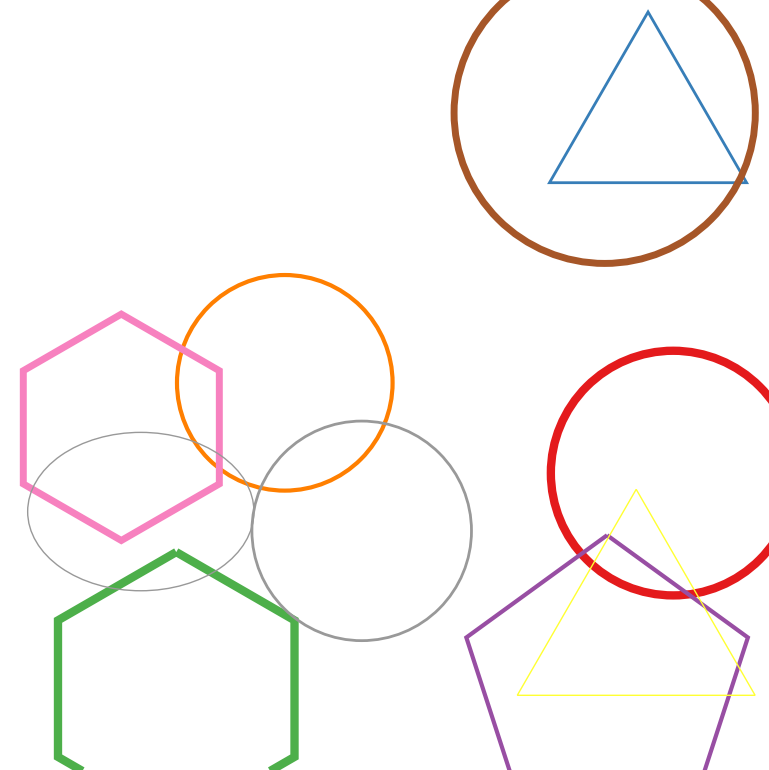[{"shape": "circle", "thickness": 3, "radius": 0.79, "center": [0.874, 0.386]}, {"shape": "triangle", "thickness": 1, "radius": 0.74, "center": [0.842, 0.837]}, {"shape": "hexagon", "thickness": 3, "radius": 0.89, "center": [0.229, 0.106]}, {"shape": "pentagon", "thickness": 1.5, "radius": 0.96, "center": [0.788, 0.113]}, {"shape": "circle", "thickness": 1.5, "radius": 0.7, "center": [0.37, 0.503]}, {"shape": "triangle", "thickness": 0.5, "radius": 0.89, "center": [0.826, 0.186]}, {"shape": "circle", "thickness": 2.5, "radius": 0.98, "center": [0.785, 0.853]}, {"shape": "hexagon", "thickness": 2.5, "radius": 0.73, "center": [0.158, 0.445]}, {"shape": "oval", "thickness": 0.5, "radius": 0.73, "center": [0.183, 0.336]}, {"shape": "circle", "thickness": 1, "radius": 0.71, "center": [0.47, 0.311]}]